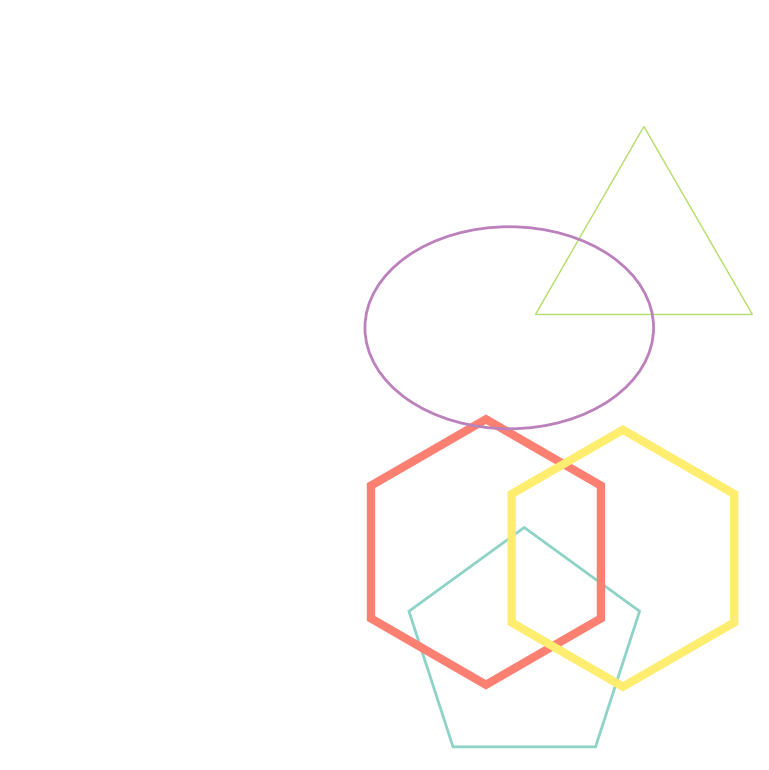[{"shape": "pentagon", "thickness": 1, "radius": 0.79, "center": [0.681, 0.157]}, {"shape": "hexagon", "thickness": 3, "radius": 0.86, "center": [0.631, 0.283]}, {"shape": "triangle", "thickness": 0.5, "radius": 0.81, "center": [0.836, 0.673]}, {"shape": "oval", "thickness": 1, "radius": 0.94, "center": [0.661, 0.574]}, {"shape": "hexagon", "thickness": 3, "radius": 0.83, "center": [0.809, 0.275]}]